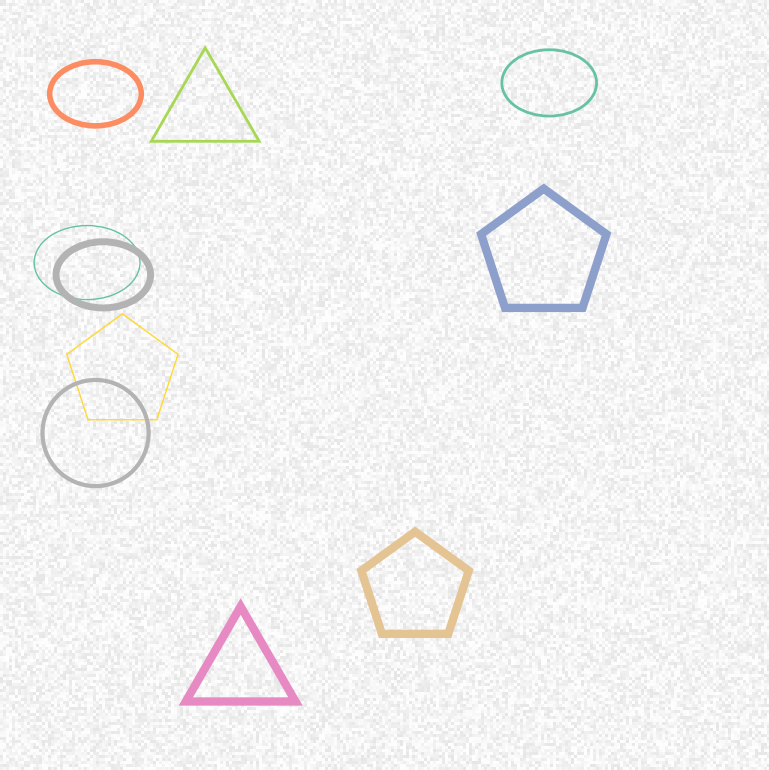[{"shape": "oval", "thickness": 1, "radius": 0.31, "center": [0.713, 0.892]}, {"shape": "oval", "thickness": 0.5, "radius": 0.34, "center": [0.113, 0.659]}, {"shape": "oval", "thickness": 2, "radius": 0.3, "center": [0.124, 0.878]}, {"shape": "pentagon", "thickness": 3, "radius": 0.43, "center": [0.706, 0.669]}, {"shape": "triangle", "thickness": 3, "radius": 0.41, "center": [0.313, 0.13]}, {"shape": "triangle", "thickness": 1, "radius": 0.4, "center": [0.266, 0.857]}, {"shape": "pentagon", "thickness": 0.5, "radius": 0.38, "center": [0.159, 0.516]}, {"shape": "pentagon", "thickness": 3, "radius": 0.37, "center": [0.539, 0.236]}, {"shape": "oval", "thickness": 2.5, "radius": 0.31, "center": [0.134, 0.643]}, {"shape": "circle", "thickness": 1.5, "radius": 0.34, "center": [0.124, 0.438]}]